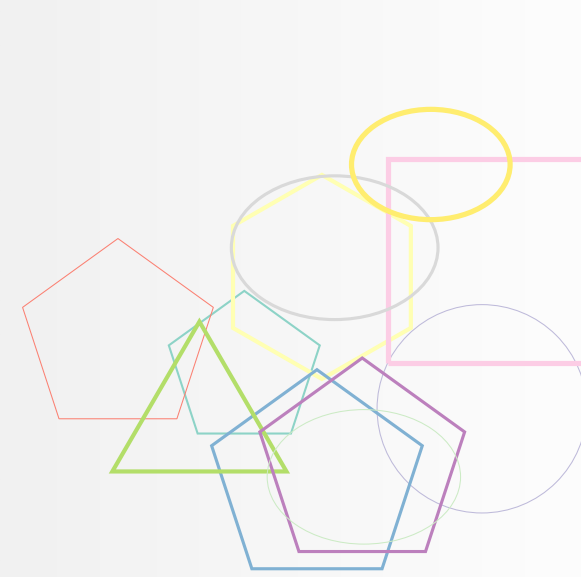[{"shape": "pentagon", "thickness": 1, "radius": 0.68, "center": [0.42, 0.359]}, {"shape": "hexagon", "thickness": 2, "radius": 0.88, "center": [0.554, 0.52]}, {"shape": "circle", "thickness": 0.5, "radius": 0.9, "center": [0.829, 0.291]}, {"shape": "pentagon", "thickness": 0.5, "radius": 0.86, "center": [0.203, 0.414]}, {"shape": "pentagon", "thickness": 1.5, "radius": 0.95, "center": [0.545, 0.168]}, {"shape": "triangle", "thickness": 2, "radius": 0.86, "center": [0.343, 0.269]}, {"shape": "square", "thickness": 2.5, "radius": 0.88, "center": [0.844, 0.547]}, {"shape": "oval", "thickness": 1.5, "radius": 0.89, "center": [0.576, 0.57]}, {"shape": "pentagon", "thickness": 1.5, "radius": 0.93, "center": [0.623, 0.194]}, {"shape": "oval", "thickness": 0.5, "radius": 0.83, "center": [0.626, 0.173]}, {"shape": "oval", "thickness": 2.5, "radius": 0.68, "center": [0.741, 0.714]}]